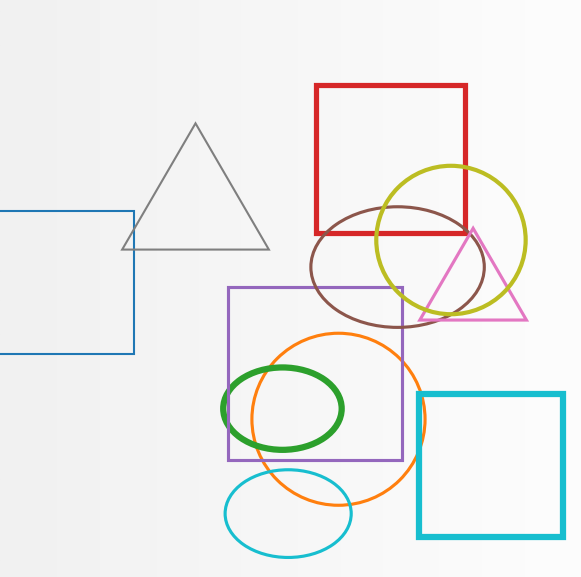[{"shape": "square", "thickness": 1, "radius": 0.62, "center": [0.108, 0.51]}, {"shape": "circle", "thickness": 1.5, "radius": 0.74, "center": [0.582, 0.273]}, {"shape": "oval", "thickness": 3, "radius": 0.51, "center": [0.486, 0.292]}, {"shape": "square", "thickness": 2.5, "radius": 0.64, "center": [0.672, 0.724]}, {"shape": "square", "thickness": 1.5, "radius": 0.75, "center": [0.542, 0.353]}, {"shape": "oval", "thickness": 1.5, "radius": 0.75, "center": [0.684, 0.537]}, {"shape": "triangle", "thickness": 1.5, "radius": 0.53, "center": [0.814, 0.498]}, {"shape": "triangle", "thickness": 1, "radius": 0.73, "center": [0.336, 0.64]}, {"shape": "circle", "thickness": 2, "radius": 0.64, "center": [0.776, 0.584]}, {"shape": "square", "thickness": 3, "radius": 0.62, "center": [0.845, 0.193]}, {"shape": "oval", "thickness": 1.5, "radius": 0.54, "center": [0.496, 0.11]}]